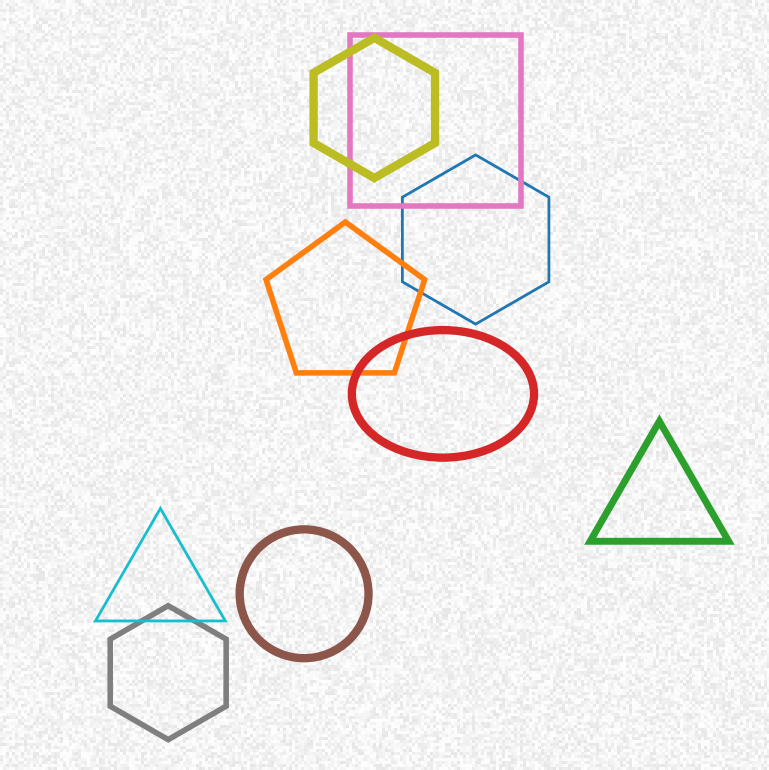[{"shape": "hexagon", "thickness": 1, "radius": 0.55, "center": [0.618, 0.689]}, {"shape": "pentagon", "thickness": 2, "radius": 0.54, "center": [0.449, 0.603]}, {"shape": "triangle", "thickness": 2.5, "radius": 0.52, "center": [0.856, 0.349]}, {"shape": "oval", "thickness": 3, "radius": 0.59, "center": [0.575, 0.488]}, {"shape": "circle", "thickness": 3, "radius": 0.42, "center": [0.395, 0.229]}, {"shape": "square", "thickness": 2, "radius": 0.56, "center": [0.565, 0.843]}, {"shape": "hexagon", "thickness": 2, "radius": 0.43, "center": [0.218, 0.126]}, {"shape": "hexagon", "thickness": 3, "radius": 0.46, "center": [0.486, 0.86]}, {"shape": "triangle", "thickness": 1, "radius": 0.49, "center": [0.208, 0.242]}]